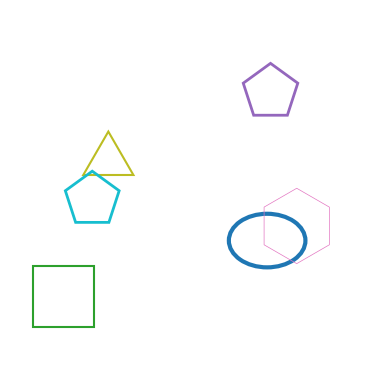[{"shape": "oval", "thickness": 3, "radius": 0.5, "center": [0.694, 0.375]}, {"shape": "square", "thickness": 1.5, "radius": 0.4, "center": [0.164, 0.23]}, {"shape": "pentagon", "thickness": 2, "radius": 0.37, "center": [0.703, 0.761]}, {"shape": "hexagon", "thickness": 0.5, "radius": 0.49, "center": [0.771, 0.413]}, {"shape": "triangle", "thickness": 1.5, "radius": 0.38, "center": [0.281, 0.583]}, {"shape": "pentagon", "thickness": 2, "radius": 0.37, "center": [0.24, 0.482]}]